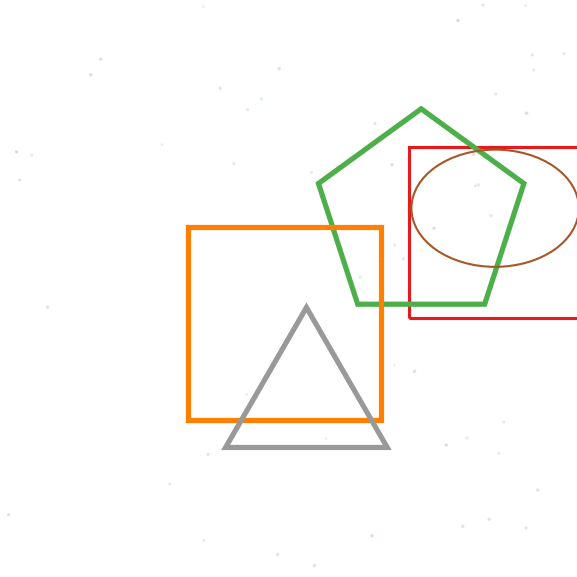[{"shape": "square", "thickness": 1.5, "radius": 0.74, "center": [0.855, 0.597]}, {"shape": "pentagon", "thickness": 2.5, "radius": 0.94, "center": [0.729, 0.624]}, {"shape": "square", "thickness": 2.5, "radius": 0.84, "center": [0.493, 0.439]}, {"shape": "oval", "thickness": 1, "radius": 0.72, "center": [0.857, 0.639]}, {"shape": "triangle", "thickness": 2.5, "radius": 0.81, "center": [0.531, 0.305]}]